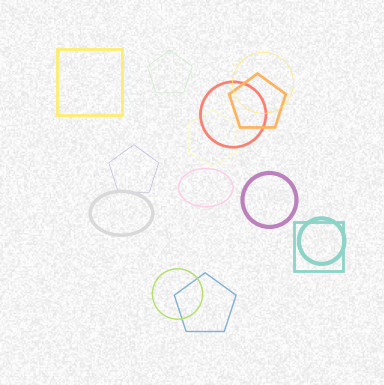[{"shape": "circle", "thickness": 3, "radius": 0.3, "center": [0.835, 0.374]}, {"shape": "square", "thickness": 2, "radius": 0.32, "center": [0.827, 0.359]}, {"shape": "hexagon", "thickness": 0.5, "radius": 0.37, "center": [0.552, 0.642]}, {"shape": "pentagon", "thickness": 0.5, "radius": 0.34, "center": [0.348, 0.556]}, {"shape": "circle", "thickness": 2, "radius": 0.42, "center": [0.606, 0.703]}, {"shape": "pentagon", "thickness": 1, "radius": 0.42, "center": [0.533, 0.207]}, {"shape": "pentagon", "thickness": 2, "radius": 0.39, "center": [0.669, 0.732]}, {"shape": "circle", "thickness": 1, "radius": 0.33, "center": [0.461, 0.236]}, {"shape": "oval", "thickness": 1, "radius": 0.35, "center": [0.534, 0.513]}, {"shape": "oval", "thickness": 2.5, "radius": 0.41, "center": [0.316, 0.446]}, {"shape": "circle", "thickness": 3, "radius": 0.35, "center": [0.7, 0.481]}, {"shape": "pentagon", "thickness": 0.5, "radius": 0.31, "center": [0.441, 0.809]}, {"shape": "circle", "thickness": 0.5, "radius": 0.4, "center": [0.683, 0.785]}, {"shape": "square", "thickness": 2, "radius": 0.43, "center": [0.232, 0.788]}]